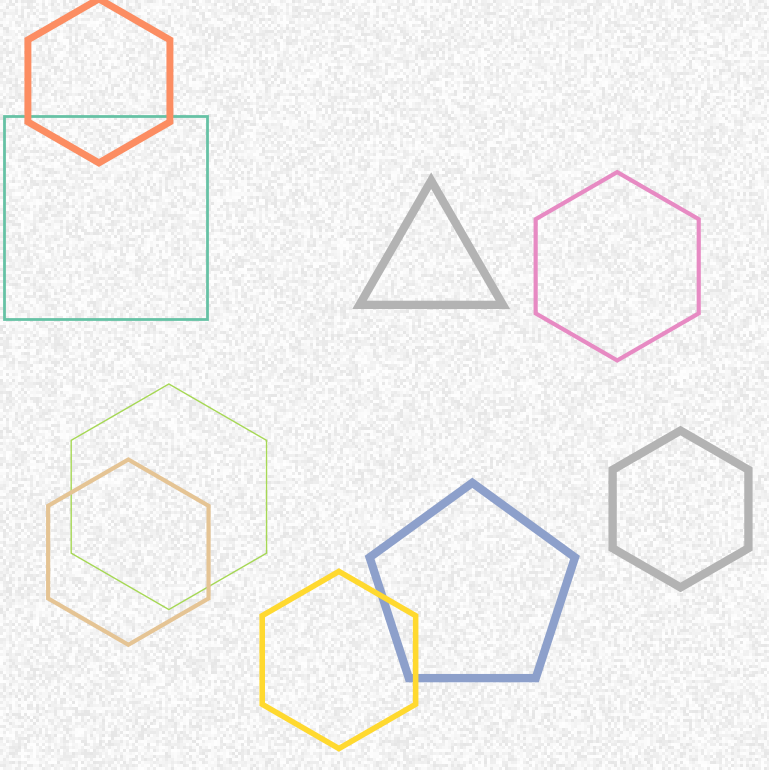[{"shape": "square", "thickness": 1, "radius": 0.66, "center": [0.137, 0.718]}, {"shape": "hexagon", "thickness": 2.5, "radius": 0.53, "center": [0.128, 0.895]}, {"shape": "pentagon", "thickness": 3, "radius": 0.7, "center": [0.613, 0.233]}, {"shape": "hexagon", "thickness": 1.5, "radius": 0.61, "center": [0.802, 0.654]}, {"shape": "hexagon", "thickness": 0.5, "radius": 0.73, "center": [0.219, 0.355]}, {"shape": "hexagon", "thickness": 2, "radius": 0.58, "center": [0.44, 0.143]}, {"shape": "hexagon", "thickness": 1.5, "radius": 0.6, "center": [0.167, 0.283]}, {"shape": "hexagon", "thickness": 3, "radius": 0.51, "center": [0.884, 0.339]}, {"shape": "triangle", "thickness": 3, "radius": 0.54, "center": [0.56, 0.658]}]